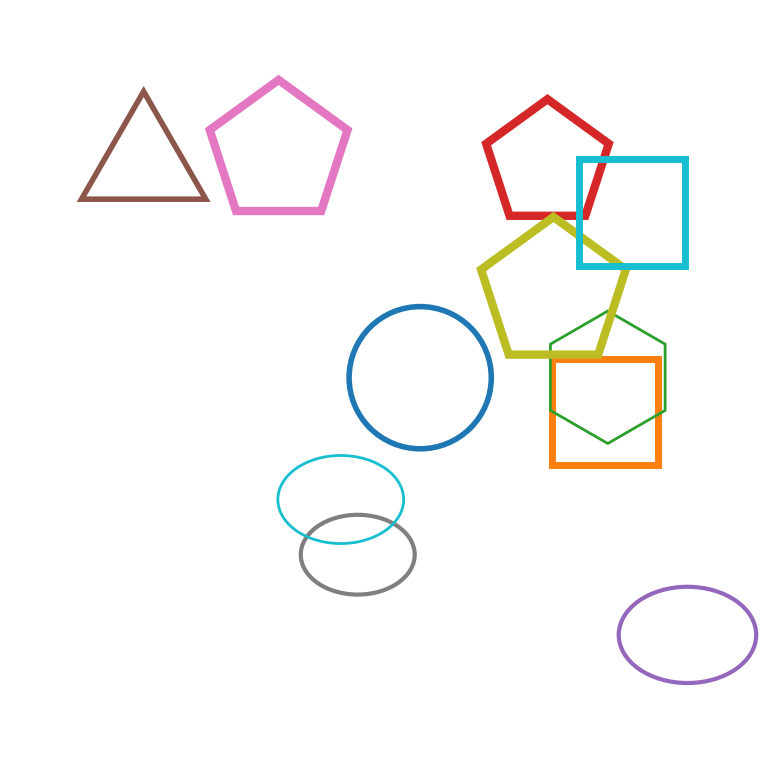[{"shape": "circle", "thickness": 2, "radius": 0.46, "center": [0.546, 0.509]}, {"shape": "square", "thickness": 2.5, "radius": 0.34, "center": [0.786, 0.465]}, {"shape": "hexagon", "thickness": 1, "radius": 0.43, "center": [0.789, 0.51]}, {"shape": "pentagon", "thickness": 3, "radius": 0.42, "center": [0.711, 0.787]}, {"shape": "oval", "thickness": 1.5, "radius": 0.45, "center": [0.893, 0.175]}, {"shape": "triangle", "thickness": 2, "radius": 0.47, "center": [0.187, 0.788]}, {"shape": "pentagon", "thickness": 3, "radius": 0.47, "center": [0.362, 0.802]}, {"shape": "oval", "thickness": 1.5, "radius": 0.37, "center": [0.465, 0.28]}, {"shape": "pentagon", "thickness": 3, "radius": 0.49, "center": [0.719, 0.619]}, {"shape": "square", "thickness": 2.5, "radius": 0.35, "center": [0.821, 0.724]}, {"shape": "oval", "thickness": 1, "radius": 0.41, "center": [0.443, 0.351]}]